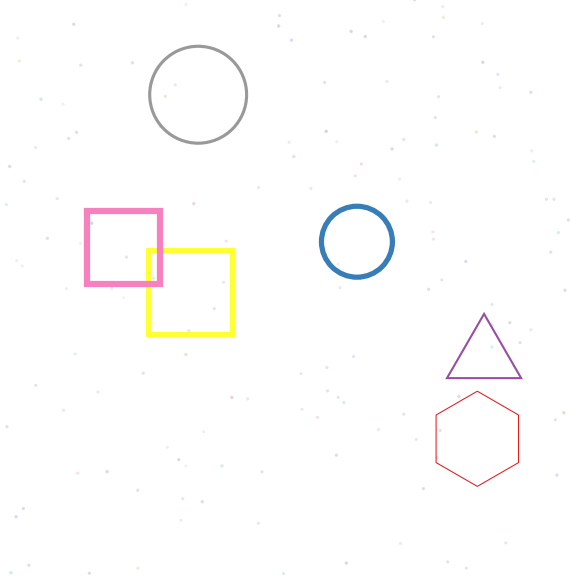[{"shape": "hexagon", "thickness": 0.5, "radius": 0.41, "center": [0.826, 0.239]}, {"shape": "circle", "thickness": 2.5, "radius": 0.31, "center": [0.618, 0.581]}, {"shape": "triangle", "thickness": 1, "radius": 0.37, "center": [0.838, 0.381]}, {"shape": "square", "thickness": 2.5, "radius": 0.37, "center": [0.329, 0.494]}, {"shape": "square", "thickness": 3, "radius": 0.32, "center": [0.213, 0.571]}, {"shape": "circle", "thickness": 1.5, "radius": 0.42, "center": [0.343, 0.835]}]